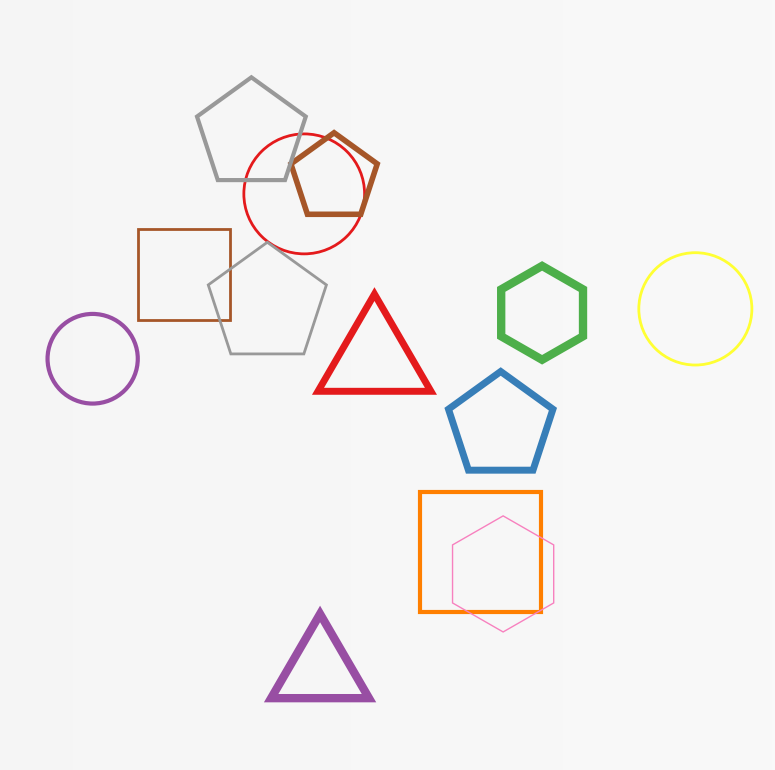[{"shape": "circle", "thickness": 1, "radius": 0.39, "center": [0.393, 0.748]}, {"shape": "triangle", "thickness": 2.5, "radius": 0.42, "center": [0.483, 0.534]}, {"shape": "pentagon", "thickness": 2.5, "radius": 0.35, "center": [0.646, 0.447]}, {"shape": "hexagon", "thickness": 3, "radius": 0.3, "center": [0.699, 0.594]}, {"shape": "triangle", "thickness": 3, "radius": 0.36, "center": [0.413, 0.13]}, {"shape": "circle", "thickness": 1.5, "radius": 0.29, "center": [0.12, 0.534]}, {"shape": "square", "thickness": 1.5, "radius": 0.39, "center": [0.62, 0.283]}, {"shape": "circle", "thickness": 1, "radius": 0.36, "center": [0.897, 0.599]}, {"shape": "pentagon", "thickness": 2, "radius": 0.29, "center": [0.431, 0.769]}, {"shape": "square", "thickness": 1, "radius": 0.3, "center": [0.238, 0.643]}, {"shape": "hexagon", "thickness": 0.5, "radius": 0.38, "center": [0.649, 0.255]}, {"shape": "pentagon", "thickness": 1.5, "radius": 0.37, "center": [0.324, 0.826]}, {"shape": "pentagon", "thickness": 1, "radius": 0.4, "center": [0.345, 0.605]}]